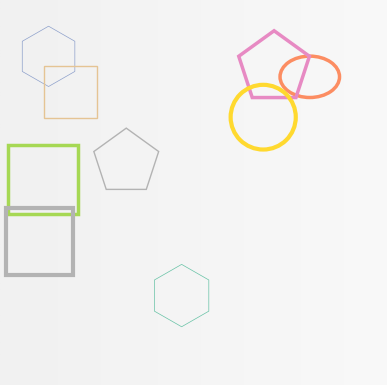[{"shape": "hexagon", "thickness": 0.5, "radius": 0.41, "center": [0.469, 0.232]}, {"shape": "oval", "thickness": 2.5, "radius": 0.38, "center": [0.799, 0.8]}, {"shape": "hexagon", "thickness": 0.5, "radius": 0.39, "center": [0.125, 0.854]}, {"shape": "pentagon", "thickness": 2.5, "radius": 0.48, "center": [0.707, 0.824]}, {"shape": "square", "thickness": 2.5, "radius": 0.45, "center": [0.11, 0.533]}, {"shape": "circle", "thickness": 3, "radius": 0.42, "center": [0.679, 0.696]}, {"shape": "square", "thickness": 1, "radius": 0.34, "center": [0.181, 0.761]}, {"shape": "square", "thickness": 3, "radius": 0.43, "center": [0.101, 0.372]}, {"shape": "pentagon", "thickness": 1, "radius": 0.44, "center": [0.326, 0.579]}]